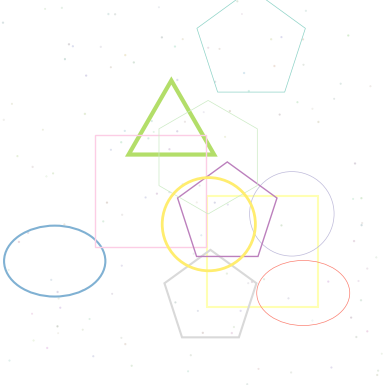[{"shape": "pentagon", "thickness": 0.5, "radius": 0.74, "center": [0.652, 0.881]}, {"shape": "square", "thickness": 1.5, "radius": 0.72, "center": [0.681, 0.347]}, {"shape": "circle", "thickness": 0.5, "radius": 0.55, "center": [0.758, 0.445]}, {"shape": "oval", "thickness": 0.5, "radius": 0.6, "center": [0.788, 0.239]}, {"shape": "oval", "thickness": 1.5, "radius": 0.66, "center": [0.142, 0.322]}, {"shape": "triangle", "thickness": 3, "radius": 0.64, "center": [0.445, 0.663]}, {"shape": "square", "thickness": 1, "radius": 0.72, "center": [0.391, 0.504]}, {"shape": "pentagon", "thickness": 1.5, "radius": 0.63, "center": [0.547, 0.225]}, {"shape": "pentagon", "thickness": 1, "radius": 0.68, "center": [0.59, 0.444]}, {"shape": "hexagon", "thickness": 0.5, "radius": 0.74, "center": [0.541, 0.592]}, {"shape": "circle", "thickness": 2, "radius": 0.6, "center": [0.542, 0.418]}]